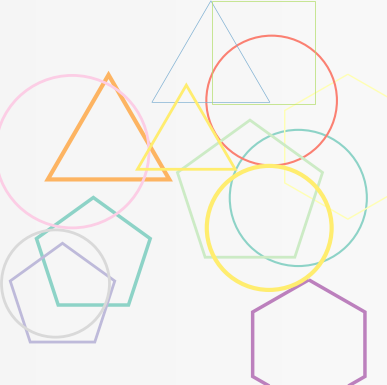[{"shape": "pentagon", "thickness": 2.5, "radius": 0.77, "center": [0.241, 0.333]}, {"shape": "circle", "thickness": 1.5, "radius": 0.88, "center": [0.77, 0.486]}, {"shape": "hexagon", "thickness": 1, "radius": 0.94, "center": [0.898, 0.619]}, {"shape": "pentagon", "thickness": 2, "radius": 0.71, "center": [0.161, 0.226]}, {"shape": "circle", "thickness": 1.5, "radius": 0.84, "center": [0.701, 0.739]}, {"shape": "triangle", "thickness": 0.5, "radius": 0.88, "center": [0.544, 0.822]}, {"shape": "triangle", "thickness": 3, "radius": 0.91, "center": [0.28, 0.624]}, {"shape": "square", "thickness": 0.5, "radius": 0.67, "center": [0.68, 0.864]}, {"shape": "circle", "thickness": 2, "radius": 0.99, "center": [0.186, 0.606]}, {"shape": "circle", "thickness": 2, "radius": 0.7, "center": [0.143, 0.264]}, {"shape": "hexagon", "thickness": 2.5, "radius": 0.84, "center": [0.797, 0.106]}, {"shape": "pentagon", "thickness": 2, "radius": 0.98, "center": [0.645, 0.491]}, {"shape": "circle", "thickness": 3, "radius": 0.81, "center": [0.695, 0.408]}, {"shape": "triangle", "thickness": 2, "radius": 0.73, "center": [0.481, 0.633]}]